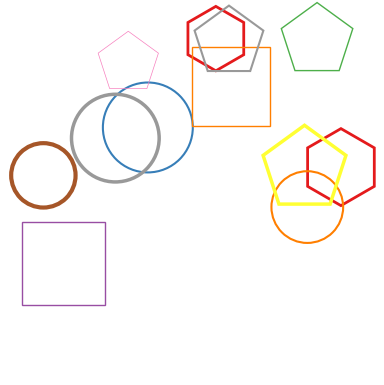[{"shape": "hexagon", "thickness": 2, "radius": 0.5, "center": [0.886, 0.566]}, {"shape": "hexagon", "thickness": 2, "radius": 0.42, "center": [0.561, 0.9]}, {"shape": "circle", "thickness": 1.5, "radius": 0.58, "center": [0.384, 0.669]}, {"shape": "pentagon", "thickness": 1, "radius": 0.49, "center": [0.824, 0.896]}, {"shape": "square", "thickness": 1, "radius": 0.54, "center": [0.164, 0.315]}, {"shape": "circle", "thickness": 1.5, "radius": 0.47, "center": [0.798, 0.462]}, {"shape": "square", "thickness": 1, "radius": 0.51, "center": [0.601, 0.776]}, {"shape": "pentagon", "thickness": 2.5, "radius": 0.57, "center": [0.791, 0.561]}, {"shape": "circle", "thickness": 3, "radius": 0.42, "center": [0.113, 0.545]}, {"shape": "pentagon", "thickness": 0.5, "radius": 0.41, "center": [0.333, 0.836]}, {"shape": "pentagon", "thickness": 1.5, "radius": 0.47, "center": [0.595, 0.891]}, {"shape": "circle", "thickness": 2.5, "radius": 0.57, "center": [0.3, 0.641]}]